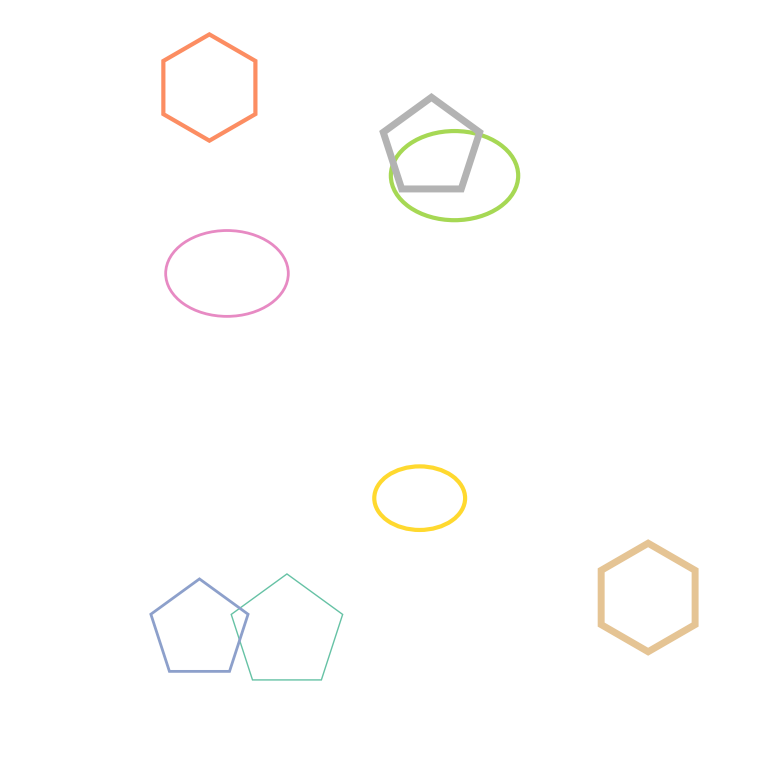[{"shape": "pentagon", "thickness": 0.5, "radius": 0.38, "center": [0.373, 0.179]}, {"shape": "hexagon", "thickness": 1.5, "radius": 0.35, "center": [0.272, 0.886]}, {"shape": "pentagon", "thickness": 1, "radius": 0.33, "center": [0.259, 0.182]}, {"shape": "oval", "thickness": 1, "radius": 0.4, "center": [0.295, 0.645]}, {"shape": "oval", "thickness": 1.5, "radius": 0.41, "center": [0.59, 0.772]}, {"shape": "oval", "thickness": 1.5, "radius": 0.29, "center": [0.545, 0.353]}, {"shape": "hexagon", "thickness": 2.5, "radius": 0.35, "center": [0.842, 0.224]}, {"shape": "pentagon", "thickness": 2.5, "radius": 0.33, "center": [0.56, 0.808]}]